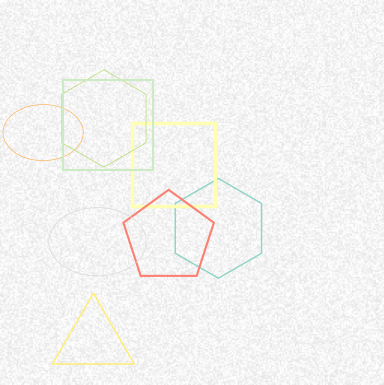[{"shape": "hexagon", "thickness": 1, "radius": 0.65, "center": [0.567, 0.407]}, {"shape": "square", "thickness": 2.5, "radius": 0.54, "center": [0.451, 0.573]}, {"shape": "pentagon", "thickness": 1.5, "radius": 0.62, "center": [0.438, 0.383]}, {"shape": "oval", "thickness": 0.5, "radius": 0.52, "center": [0.112, 0.656]}, {"shape": "hexagon", "thickness": 0.5, "radius": 0.63, "center": [0.27, 0.692]}, {"shape": "oval", "thickness": 0.5, "radius": 0.63, "center": [0.253, 0.372]}, {"shape": "square", "thickness": 1.5, "radius": 0.59, "center": [0.281, 0.676]}, {"shape": "triangle", "thickness": 1, "radius": 0.61, "center": [0.243, 0.116]}]